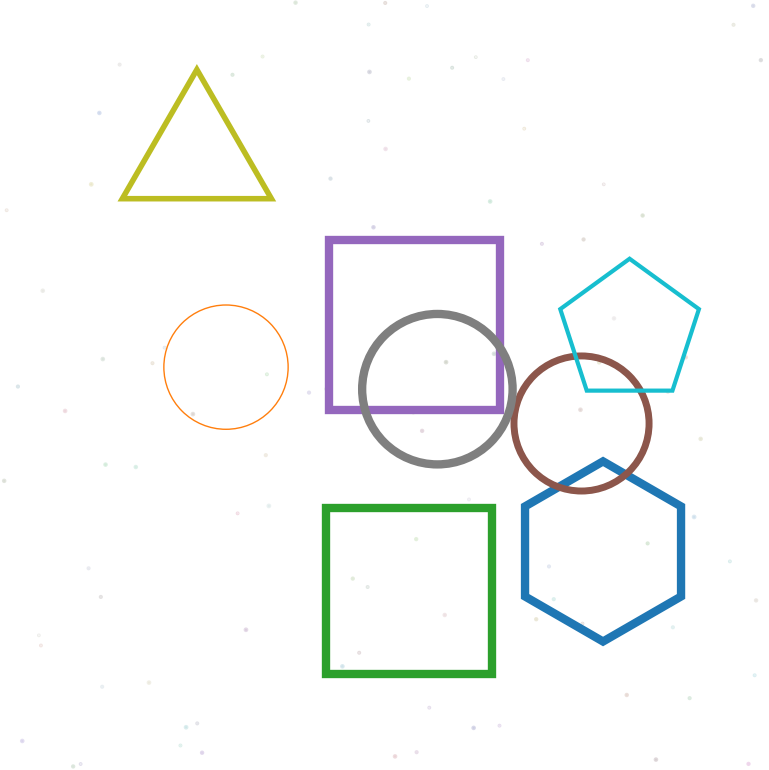[{"shape": "hexagon", "thickness": 3, "radius": 0.58, "center": [0.783, 0.284]}, {"shape": "circle", "thickness": 0.5, "radius": 0.4, "center": [0.294, 0.523]}, {"shape": "square", "thickness": 3, "radius": 0.54, "center": [0.531, 0.232]}, {"shape": "square", "thickness": 3, "radius": 0.55, "center": [0.538, 0.578]}, {"shape": "circle", "thickness": 2.5, "radius": 0.44, "center": [0.755, 0.45]}, {"shape": "circle", "thickness": 3, "radius": 0.49, "center": [0.568, 0.495]}, {"shape": "triangle", "thickness": 2, "radius": 0.56, "center": [0.256, 0.798]}, {"shape": "pentagon", "thickness": 1.5, "radius": 0.47, "center": [0.818, 0.569]}]